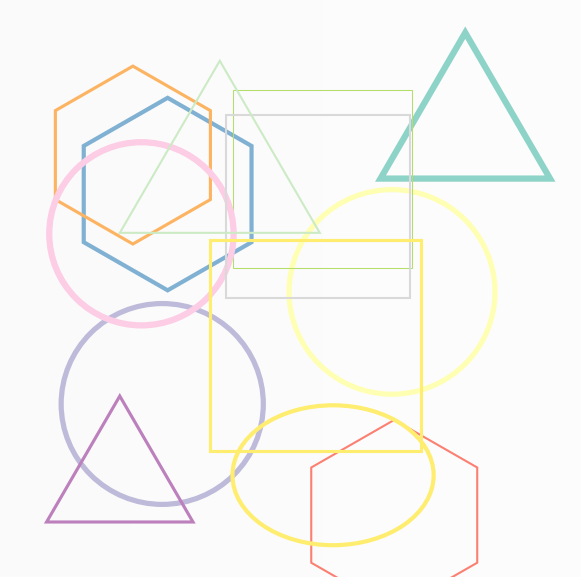[{"shape": "triangle", "thickness": 3, "radius": 0.84, "center": [0.8, 0.774]}, {"shape": "circle", "thickness": 2.5, "radius": 0.89, "center": [0.674, 0.494]}, {"shape": "circle", "thickness": 2.5, "radius": 0.87, "center": [0.279, 0.3]}, {"shape": "hexagon", "thickness": 1, "radius": 0.82, "center": [0.678, 0.107]}, {"shape": "hexagon", "thickness": 2, "radius": 0.83, "center": [0.288, 0.663]}, {"shape": "hexagon", "thickness": 1.5, "radius": 0.77, "center": [0.229, 0.731]}, {"shape": "square", "thickness": 0.5, "radius": 0.77, "center": [0.555, 0.689]}, {"shape": "circle", "thickness": 3, "radius": 0.79, "center": [0.243, 0.594]}, {"shape": "square", "thickness": 1, "radius": 0.79, "center": [0.548, 0.641]}, {"shape": "triangle", "thickness": 1.5, "radius": 0.73, "center": [0.206, 0.168]}, {"shape": "triangle", "thickness": 1, "radius": 0.99, "center": [0.378, 0.695]}, {"shape": "square", "thickness": 1.5, "radius": 0.91, "center": [0.543, 0.401]}, {"shape": "oval", "thickness": 2, "radius": 0.87, "center": [0.573, 0.176]}]